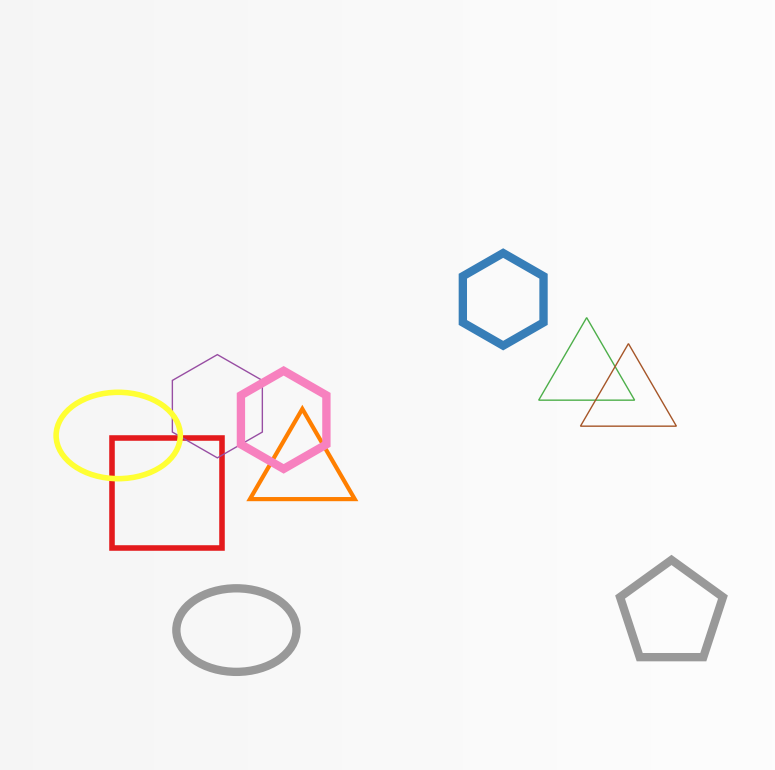[{"shape": "square", "thickness": 2, "radius": 0.36, "center": [0.215, 0.36]}, {"shape": "hexagon", "thickness": 3, "radius": 0.3, "center": [0.649, 0.611]}, {"shape": "triangle", "thickness": 0.5, "radius": 0.36, "center": [0.757, 0.516]}, {"shape": "hexagon", "thickness": 0.5, "radius": 0.34, "center": [0.28, 0.472]}, {"shape": "triangle", "thickness": 1.5, "radius": 0.39, "center": [0.39, 0.391]}, {"shape": "oval", "thickness": 2, "radius": 0.4, "center": [0.153, 0.434]}, {"shape": "triangle", "thickness": 0.5, "radius": 0.36, "center": [0.811, 0.482]}, {"shape": "hexagon", "thickness": 3, "radius": 0.32, "center": [0.366, 0.455]}, {"shape": "pentagon", "thickness": 3, "radius": 0.35, "center": [0.866, 0.203]}, {"shape": "oval", "thickness": 3, "radius": 0.39, "center": [0.305, 0.182]}]